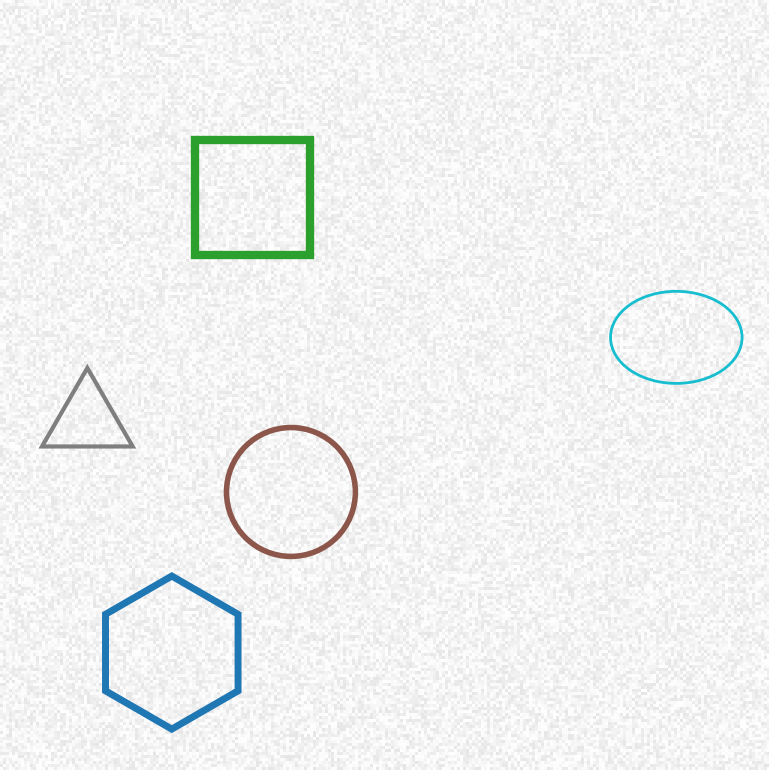[{"shape": "hexagon", "thickness": 2.5, "radius": 0.5, "center": [0.223, 0.152]}, {"shape": "square", "thickness": 3, "radius": 0.37, "center": [0.327, 0.743]}, {"shape": "circle", "thickness": 2, "radius": 0.42, "center": [0.378, 0.361]}, {"shape": "triangle", "thickness": 1.5, "radius": 0.34, "center": [0.113, 0.454]}, {"shape": "oval", "thickness": 1, "radius": 0.43, "center": [0.878, 0.562]}]